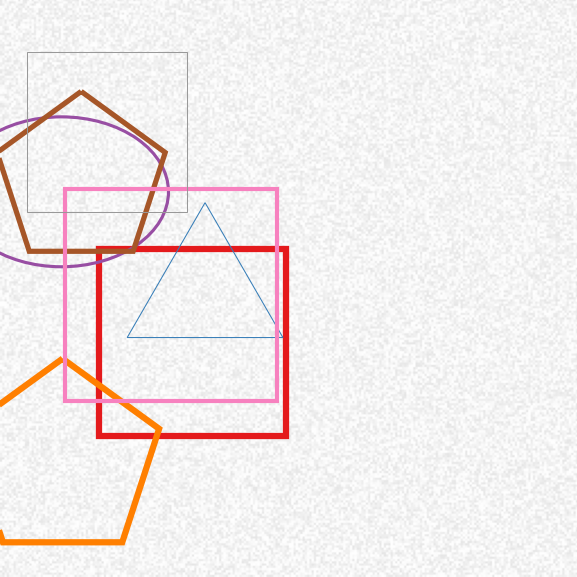[{"shape": "square", "thickness": 3, "radius": 0.81, "center": [0.333, 0.406]}, {"shape": "triangle", "thickness": 0.5, "radius": 0.78, "center": [0.355, 0.492]}, {"shape": "oval", "thickness": 1.5, "radius": 0.93, "center": [0.106, 0.667]}, {"shape": "pentagon", "thickness": 3, "radius": 0.88, "center": [0.108, 0.202]}, {"shape": "pentagon", "thickness": 2.5, "radius": 0.77, "center": [0.141, 0.688]}, {"shape": "square", "thickness": 2, "radius": 0.92, "center": [0.295, 0.488]}, {"shape": "square", "thickness": 0.5, "radius": 0.69, "center": [0.185, 0.77]}]